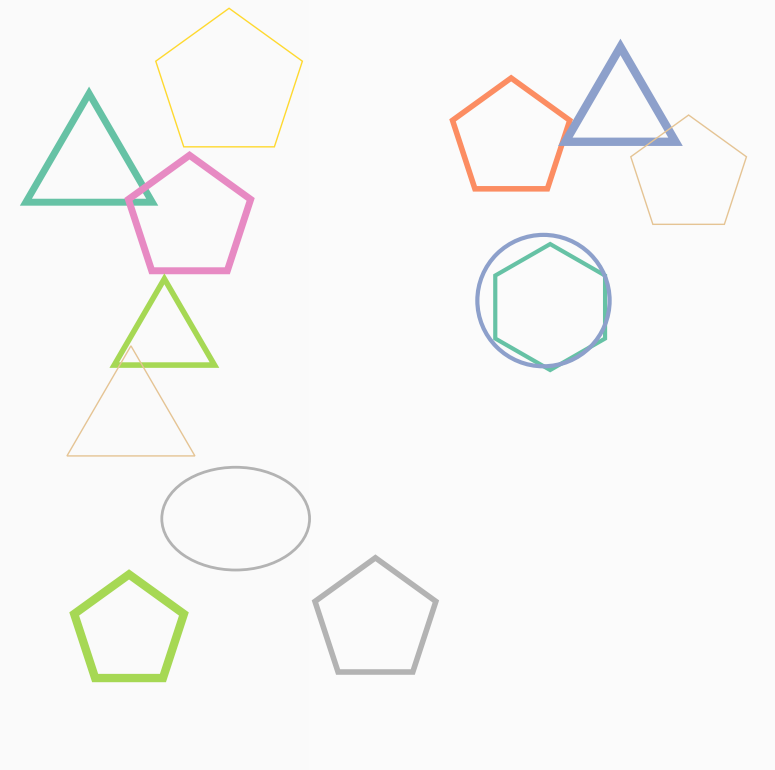[{"shape": "triangle", "thickness": 2.5, "radius": 0.47, "center": [0.115, 0.784]}, {"shape": "hexagon", "thickness": 1.5, "radius": 0.41, "center": [0.71, 0.601]}, {"shape": "pentagon", "thickness": 2, "radius": 0.4, "center": [0.66, 0.819]}, {"shape": "triangle", "thickness": 3, "radius": 0.41, "center": [0.801, 0.857]}, {"shape": "circle", "thickness": 1.5, "radius": 0.43, "center": [0.701, 0.61]}, {"shape": "pentagon", "thickness": 2.5, "radius": 0.41, "center": [0.245, 0.715]}, {"shape": "triangle", "thickness": 2, "radius": 0.37, "center": [0.212, 0.563]}, {"shape": "pentagon", "thickness": 3, "radius": 0.37, "center": [0.167, 0.18]}, {"shape": "pentagon", "thickness": 0.5, "radius": 0.5, "center": [0.296, 0.89]}, {"shape": "triangle", "thickness": 0.5, "radius": 0.48, "center": [0.169, 0.456]}, {"shape": "pentagon", "thickness": 0.5, "radius": 0.39, "center": [0.889, 0.772]}, {"shape": "pentagon", "thickness": 2, "radius": 0.41, "center": [0.484, 0.194]}, {"shape": "oval", "thickness": 1, "radius": 0.48, "center": [0.304, 0.326]}]